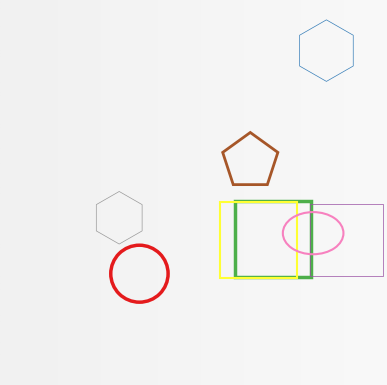[{"shape": "circle", "thickness": 2.5, "radius": 0.37, "center": [0.36, 0.289]}, {"shape": "hexagon", "thickness": 0.5, "radius": 0.4, "center": [0.842, 0.868]}, {"shape": "square", "thickness": 2.5, "radius": 0.49, "center": [0.705, 0.38]}, {"shape": "square", "thickness": 0.5, "radius": 0.47, "center": [0.894, 0.377]}, {"shape": "square", "thickness": 1.5, "radius": 0.49, "center": [0.667, 0.376]}, {"shape": "pentagon", "thickness": 2, "radius": 0.37, "center": [0.646, 0.581]}, {"shape": "oval", "thickness": 1.5, "radius": 0.39, "center": [0.808, 0.394]}, {"shape": "hexagon", "thickness": 0.5, "radius": 0.34, "center": [0.308, 0.434]}]